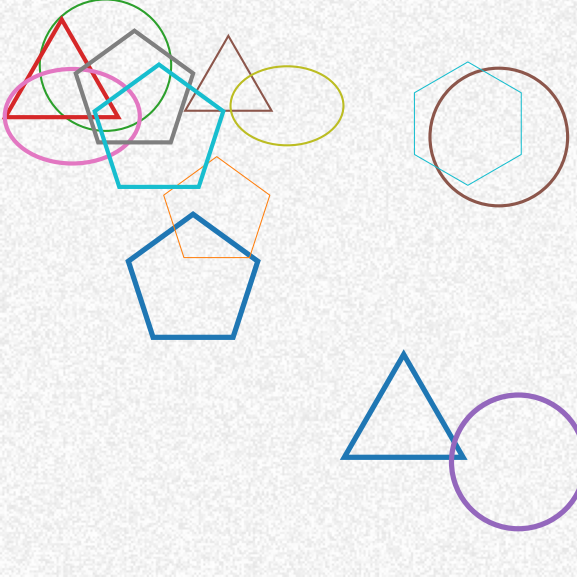[{"shape": "pentagon", "thickness": 2.5, "radius": 0.59, "center": [0.334, 0.51]}, {"shape": "triangle", "thickness": 2.5, "radius": 0.59, "center": [0.699, 0.267]}, {"shape": "pentagon", "thickness": 0.5, "radius": 0.48, "center": [0.375, 0.631]}, {"shape": "circle", "thickness": 1, "radius": 0.57, "center": [0.183, 0.886]}, {"shape": "triangle", "thickness": 2, "radius": 0.56, "center": [0.107, 0.853]}, {"shape": "circle", "thickness": 2.5, "radius": 0.58, "center": [0.898, 0.199]}, {"shape": "triangle", "thickness": 1, "radius": 0.43, "center": [0.395, 0.851]}, {"shape": "circle", "thickness": 1.5, "radius": 0.6, "center": [0.864, 0.762]}, {"shape": "oval", "thickness": 2, "radius": 0.58, "center": [0.125, 0.798]}, {"shape": "pentagon", "thickness": 2, "radius": 0.53, "center": [0.233, 0.839]}, {"shape": "oval", "thickness": 1, "radius": 0.49, "center": [0.497, 0.816]}, {"shape": "hexagon", "thickness": 0.5, "radius": 0.53, "center": [0.81, 0.785]}, {"shape": "pentagon", "thickness": 2, "radius": 0.59, "center": [0.275, 0.77]}]